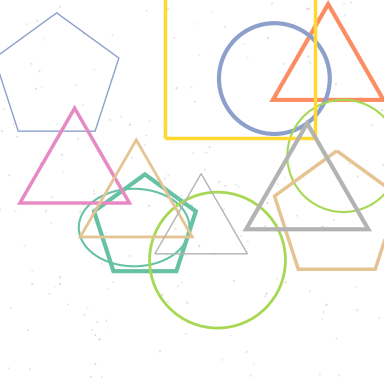[{"shape": "oval", "thickness": 1.5, "radius": 0.72, "center": [0.348, 0.409]}, {"shape": "pentagon", "thickness": 3, "radius": 0.7, "center": [0.376, 0.408]}, {"shape": "triangle", "thickness": 3, "radius": 0.83, "center": [0.852, 0.824]}, {"shape": "pentagon", "thickness": 1, "radius": 0.85, "center": [0.147, 0.797]}, {"shape": "circle", "thickness": 3, "radius": 0.72, "center": [0.713, 0.796]}, {"shape": "triangle", "thickness": 2.5, "radius": 0.82, "center": [0.194, 0.555]}, {"shape": "circle", "thickness": 2, "radius": 0.88, "center": [0.565, 0.324]}, {"shape": "circle", "thickness": 1.5, "radius": 0.73, "center": [0.892, 0.595]}, {"shape": "square", "thickness": 2.5, "radius": 0.97, "center": [0.624, 0.836]}, {"shape": "pentagon", "thickness": 2.5, "radius": 0.85, "center": [0.875, 0.438]}, {"shape": "triangle", "thickness": 2, "radius": 0.84, "center": [0.354, 0.469]}, {"shape": "triangle", "thickness": 3, "radius": 0.92, "center": [0.798, 0.496]}, {"shape": "triangle", "thickness": 1, "radius": 0.69, "center": [0.522, 0.41]}]